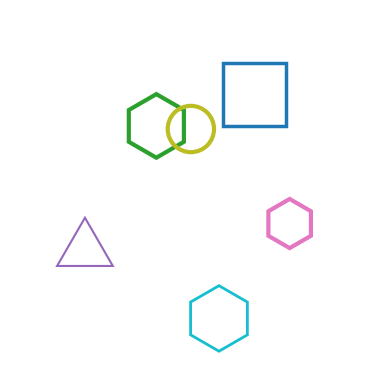[{"shape": "square", "thickness": 2.5, "radius": 0.41, "center": [0.662, 0.755]}, {"shape": "hexagon", "thickness": 3, "radius": 0.41, "center": [0.406, 0.673]}, {"shape": "triangle", "thickness": 1.5, "radius": 0.42, "center": [0.221, 0.351]}, {"shape": "hexagon", "thickness": 3, "radius": 0.32, "center": [0.752, 0.419]}, {"shape": "circle", "thickness": 3, "radius": 0.3, "center": [0.496, 0.665]}, {"shape": "hexagon", "thickness": 2, "radius": 0.43, "center": [0.569, 0.173]}]